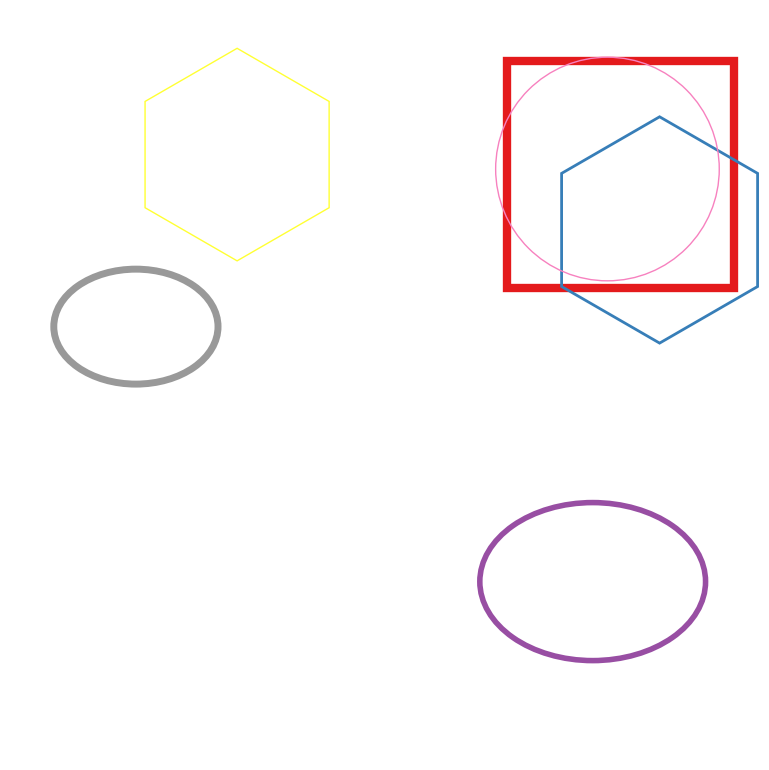[{"shape": "square", "thickness": 3, "radius": 0.74, "center": [0.806, 0.773]}, {"shape": "hexagon", "thickness": 1, "radius": 0.73, "center": [0.857, 0.701]}, {"shape": "oval", "thickness": 2, "radius": 0.73, "center": [0.77, 0.245]}, {"shape": "hexagon", "thickness": 0.5, "radius": 0.69, "center": [0.308, 0.799]}, {"shape": "circle", "thickness": 0.5, "radius": 0.73, "center": [0.789, 0.781]}, {"shape": "oval", "thickness": 2.5, "radius": 0.53, "center": [0.177, 0.576]}]